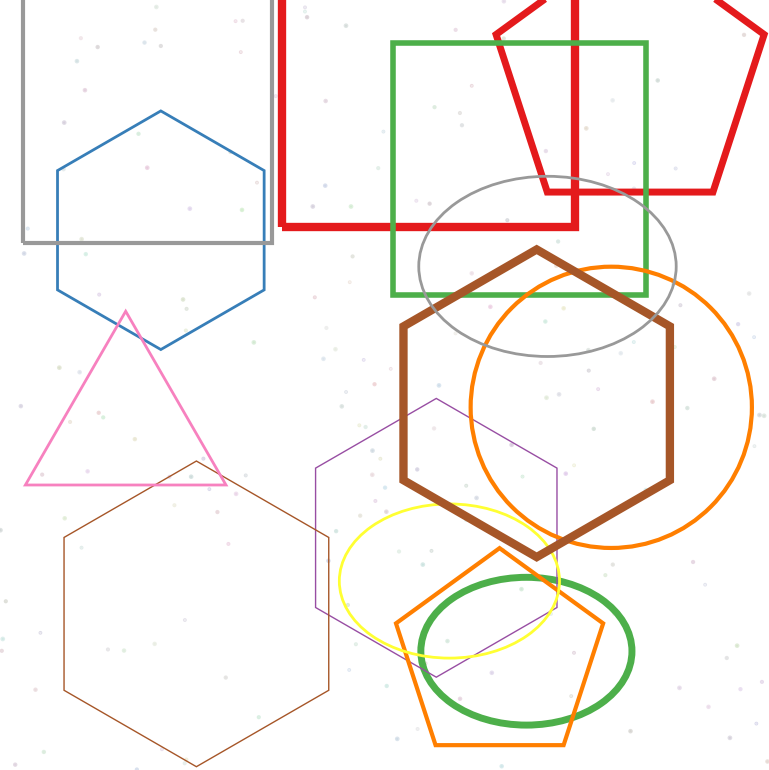[{"shape": "pentagon", "thickness": 2.5, "radius": 0.92, "center": [0.818, 0.899]}, {"shape": "square", "thickness": 3, "radius": 0.95, "center": [0.556, 0.895]}, {"shape": "hexagon", "thickness": 1, "radius": 0.77, "center": [0.209, 0.701]}, {"shape": "oval", "thickness": 2.5, "radius": 0.69, "center": [0.684, 0.154]}, {"shape": "square", "thickness": 2, "radius": 0.82, "center": [0.675, 0.78]}, {"shape": "hexagon", "thickness": 0.5, "radius": 0.91, "center": [0.567, 0.302]}, {"shape": "circle", "thickness": 1.5, "radius": 0.91, "center": [0.794, 0.471]}, {"shape": "pentagon", "thickness": 1.5, "radius": 0.71, "center": [0.649, 0.147]}, {"shape": "oval", "thickness": 1, "radius": 0.72, "center": [0.584, 0.245]}, {"shape": "hexagon", "thickness": 3, "radius": 1.0, "center": [0.697, 0.476]}, {"shape": "hexagon", "thickness": 0.5, "radius": 0.99, "center": [0.255, 0.203]}, {"shape": "triangle", "thickness": 1, "radius": 0.75, "center": [0.163, 0.445]}, {"shape": "oval", "thickness": 1, "radius": 0.84, "center": [0.711, 0.654]}, {"shape": "square", "thickness": 1.5, "radius": 0.81, "center": [0.192, 0.847]}]